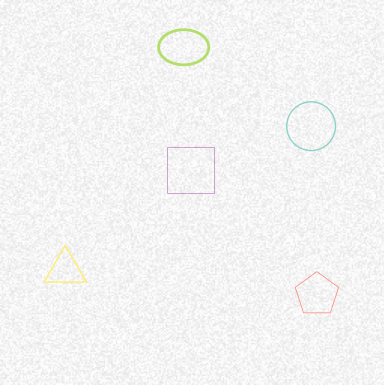[{"shape": "circle", "thickness": 1, "radius": 0.32, "center": [0.808, 0.672]}, {"shape": "pentagon", "thickness": 0.5, "radius": 0.3, "center": [0.823, 0.235]}, {"shape": "oval", "thickness": 2, "radius": 0.33, "center": [0.477, 0.877]}, {"shape": "square", "thickness": 0.5, "radius": 0.3, "center": [0.496, 0.558]}, {"shape": "triangle", "thickness": 1, "radius": 0.32, "center": [0.17, 0.299]}]